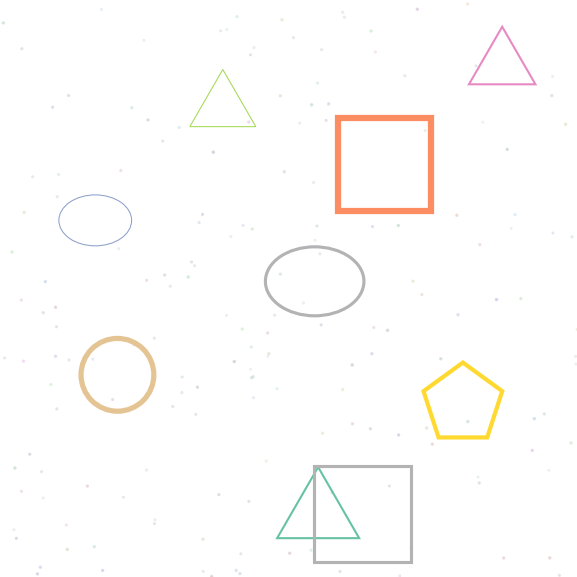[{"shape": "triangle", "thickness": 1, "radius": 0.41, "center": [0.551, 0.108]}, {"shape": "square", "thickness": 3, "radius": 0.4, "center": [0.666, 0.714]}, {"shape": "oval", "thickness": 0.5, "radius": 0.31, "center": [0.165, 0.618]}, {"shape": "triangle", "thickness": 1, "radius": 0.33, "center": [0.87, 0.886]}, {"shape": "triangle", "thickness": 0.5, "radius": 0.33, "center": [0.386, 0.813]}, {"shape": "pentagon", "thickness": 2, "radius": 0.36, "center": [0.802, 0.3]}, {"shape": "circle", "thickness": 2.5, "radius": 0.32, "center": [0.203, 0.35]}, {"shape": "oval", "thickness": 1.5, "radius": 0.43, "center": [0.545, 0.512]}, {"shape": "square", "thickness": 1.5, "radius": 0.42, "center": [0.627, 0.109]}]